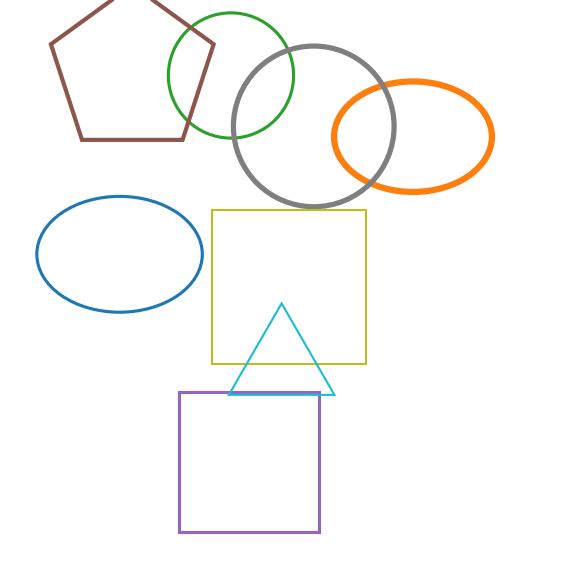[{"shape": "oval", "thickness": 1.5, "radius": 0.72, "center": [0.207, 0.559]}, {"shape": "oval", "thickness": 3, "radius": 0.68, "center": [0.715, 0.762]}, {"shape": "circle", "thickness": 1.5, "radius": 0.54, "center": [0.4, 0.868]}, {"shape": "square", "thickness": 1.5, "radius": 0.61, "center": [0.431, 0.199]}, {"shape": "pentagon", "thickness": 2, "radius": 0.74, "center": [0.229, 0.877]}, {"shape": "circle", "thickness": 2.5, "radius": 0.7, "center": [0.543, 0.78]}, {"shape": "square", "thickness": 1, "radius": 0.66, "center": [0.501, 0.502]}, {"shape": "triangle", "thickness": 1, "radius": 0.53, "center": [0.488, 0.368]}]